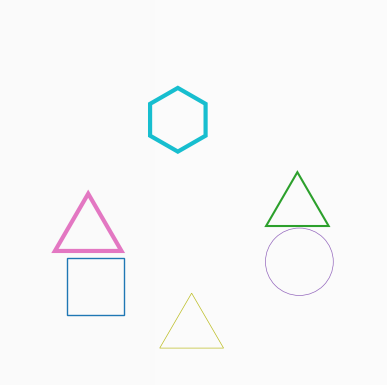[{"shape": "square", "thickness": 1, "radius": 0.37, "center": [0.246, 0.255]}, {"shape": "triangle", "thickness": 1.5, "radius": 0.47, "center": [0.767, 0.46]}, {"shape": "circle", "thickness": 0.5, "radius": 0.44, "center": [0.773, 0.32]}, {"shape": "triangle", "thickness": 3, "radius": 0.5, "center": [0.228, 0.398]}, {"shape": "triangle", "thickness": 0.5, "radius": 0.48, "center": [0.495, 0.143]}, {"shape": "hexagon", "thickness": 3, "radius": 0.41, "center": [0.459, 0.689]}]